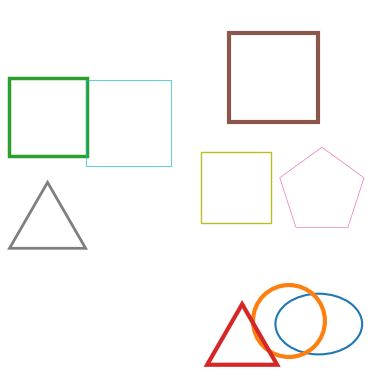[{"shape": "oval", "thickness": 1.5, "radius": 0.56, "center": [0.828, 0.158]}, {"shape": "circle", "thickness": 3, "radius": 0.47, "center": [0.751, 0.166]}, {"shape": "square", "thickness": 2.5, "radius": 0.51, "center": [0.124, 0.696]}, {"shape": "triangle", "thickness": 3, "radius": 0.52, "center": [0.629, 0.105]}, {"shape": "square", "thickness": 3, "radius": 0.58, "center": [0.71, 0.798]}, {"shape": "pentagon", "thickness": 0.5, "radius": 0.58, "center": [0.836, 0.503]}, {"shape": "triangle", "thickness": 2, "radius": 0.57, "center": [0.124, 0.412]}, {"shape": "square", "thickness": 1, "radius": 0.46, "center": [0.613, 0.513]}, {"shape": "square", "thickness": 0.5, "radius": 0.56, "center": [0.334, 0.681]}]